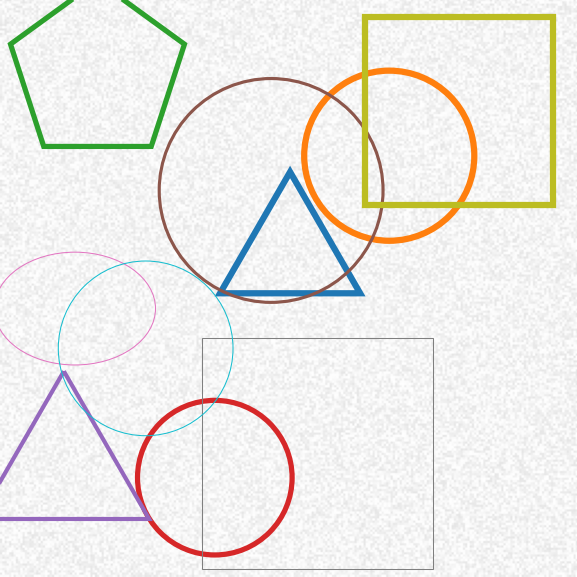[{"shape": "triangle", "thickness": 3, "radius": 0.7, "center": [0.502, 0.561]}, {"shape": "circle", "thickness": 3, "radius": 0.74, "center": [0.674, 0.73]}, {"shape": "pentagon", "thickness": 2.5, "radius": 0.79, "center": [0.169, 0.874]}, {"shape": "circle", "thickness": 2.5, "radius": 0.67, "center": [0.372, 0.172]}, {"shape": "triangle", "thickness": 2, "radius": 0.85, "center": [0.111, 0.186]}, {"shape": "circle", "thickness": 1.5, "radius": 0.97, "center": [0.469, 0.669]}, {"shape": "oval", "thickness": 0.5, "radius": 0.7, "center": [0.13, 0.465]}, {"shape": "square", "thickness": 0.5, "radius": 1.0, "center": [0.55, 0.214]}, {"shape": "square", "thickness": 3, "radius": 0.82, "center": [0.795, 0.806]}, {"shape": "circle", "thickness": 0.5, "radius": 0.76, "center": [0.252, 0.396]}]